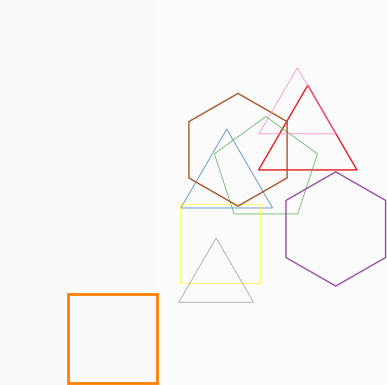[{"shape": "triangle", "thickness": 1, "radius": 0.73, "center": [0.794, 0.632]}, {"shape": "triangle", "thickness": 0.5, "radius": 0.68, "center": [0.585, 0.528]}, {"shape": "pentagon", "thickness": 0.5, "radius": 0.7, "center": [0.686, 0.557]}, {"shape": "hexagon", "thickness": 1, "radius": 0.74, "center": [0.867, 0.405]}, {"shape": "square", "thickness": 2, "radius": 0.58, "center": [0.291, 0.12]}, {"shape": "square", "thickness": 0.5, "radius": 0.51, "center": [0.568, 0.367]}, {"shape": "hexagon", "thickness": 1, "radius": 0.73, "center": [0.614, 0.611]}, {"shape": "triangle", "thickness": 0.5, "radius": 0.57, "center": [0.767, 0.709]}, {"shape": "triangle", "thickness": 0.5, "radius": 0.56, "center": [0.558, 0.271]}]